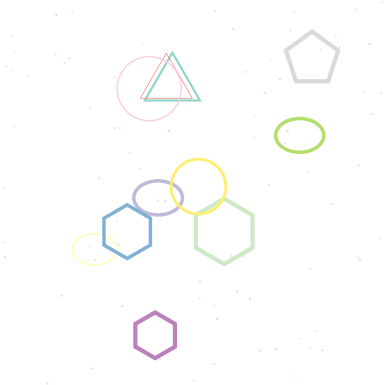[{"shape": "triangle", "thickness": 1.5, "radius": 0.41, "center": [0.448, 0.78]}, {"shape": "oval", "thickness": 1, "radius": 0.29, "center": [0.246, 0.352]}, {"shape": "oval", "thickness": 2.5, "radius": 0.32, "center": [0.411, 0.486]}, {"shape": "triangle", "thickness": 0.5, "radius": 0.39, "center": [0.432, 0.784]}, {"shape": "hexagon", "thickness": 2.5, "radius": 0.35, "center": [0.33, 0.398]}, {"shape": "oval", "thickness": 2.5, "radius": 0.31, "center": [0.778, 0.648]}, {"shape": "circle", "thickness": 1, "radius": 0.42, "center": [0.388, 0.77]}, {"shape": "pentagon", "thickness": 3, "radius": 0.36, "center": [0.811, 0.847]}, {"shape": "hexagon", "thickness": 3, "radius": 0.3, "center": [0.403, 0.129]}, {"shape": "hexagon", "thickness": 3, "radius": 0.42, "center": [0.582, 0.399]}, {"shape": "circle", "thickness": 2, "radius": 0.36, "center": [0.515, 0.515]}]